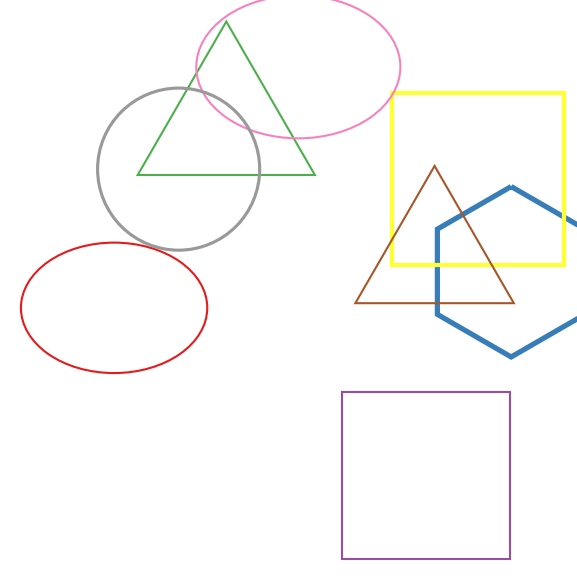[{"shape": "oval", "thickness": 1, "radius": 0.81, "center": [0.198, 0.466]}, {"shape": "hexagon", "thickness": 2.5, "radius": 0.74, "center": [0.885, 0.529]}, {"shape": "triangle", "thickness": 1, "radius": 0.89, "center": [0.392, 0.785]}, {"shape": "square", "thickness": 1, "radius": 0.73, "center": [0.738, 0.176]}, {"shape": "square", "thickness": 2, "radius": 0.75, "center": [0.828, 0.69]}, {"shape": "triangle", "thickness": 1, "radius": 0.79, "center": [0.753, 0.553]}, {"shape": "oval", "thickness": 1, "radius": 0.88, "center": [0.517, 0.883]}, {"shape": "circle", "thickness": 1.5, "radius": 0.7, "center": [0.309, 0.706]}]